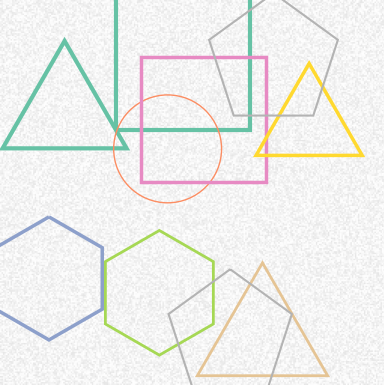[{"shape": "square", "thickness": 3, "radius": 0.87, "center": [0.476, 0.835]}, {"shape": "triangle", "thickness": 3, "radius": 0.93, "center": [0.168, 0.708]}, {"shape": "circle", "thickness": 1, "radius": 0.7, "center": [0.435, 0.613]}, {"shape": "hexagon", "thickness": 2.5, "radius": 0.8, "center": [0.127, 0.277]}, {"shape": "square", "thickness": 2.5, "radius": 0.81, "center": [0.529, 0.689]}, {"shape": "hexagon", "thickness": 2, "radius": 0.81, "center": [0.414, 0.239]}, {"shape": "triangle", "thickness": 2.5, "radius": 0.8, "center": [0.803, 0.676]}, {"shape": "triangle", "thickness": 2, "radius": 0.98, "center": [0.682, 0.122]}, {"shape": "pentagon", "thickness": 1.5, "radius": 0.84, "center": [0.598, 0.132]}, {"shape": "pentagon", "thickness": 1.5, "radius": 0.88, "center": [0.71, 0.842]}]